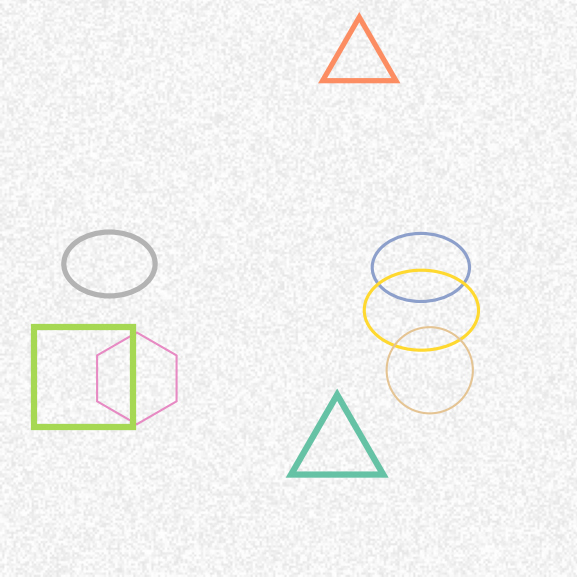[{"shape": "triangle", "thickness": 3, "radius": 0.46, "center": [0.584, 0.223]}, {"shape": "triangle", "thickness": 2.5, "radius": 0.37, "center": [0.622, 0.896]}, {"shape": "oval", "thickness": 1.5, "radius": 0.42, "center": [0.729, 0.536]}, {"shape": "hexagon", "thickness": 1, "radius": 0.4, "center": [0.237, 0.344]}, {"shape": "square", "thickness": 3, "radius": 0.43, "center": [0.144, 0.346]}, {"shape": "oval", "thickness": 1.5, "radius": 0.49, "center": [0.73, 0.462]}, {"shape": "circle", "thickness": 1, "radius": 0.37, "center": [0.744, 0.358]}, {"shape": "oval", "thickness": 2.5, "radius": 0.4, "center": [0.19, 0.542]}]